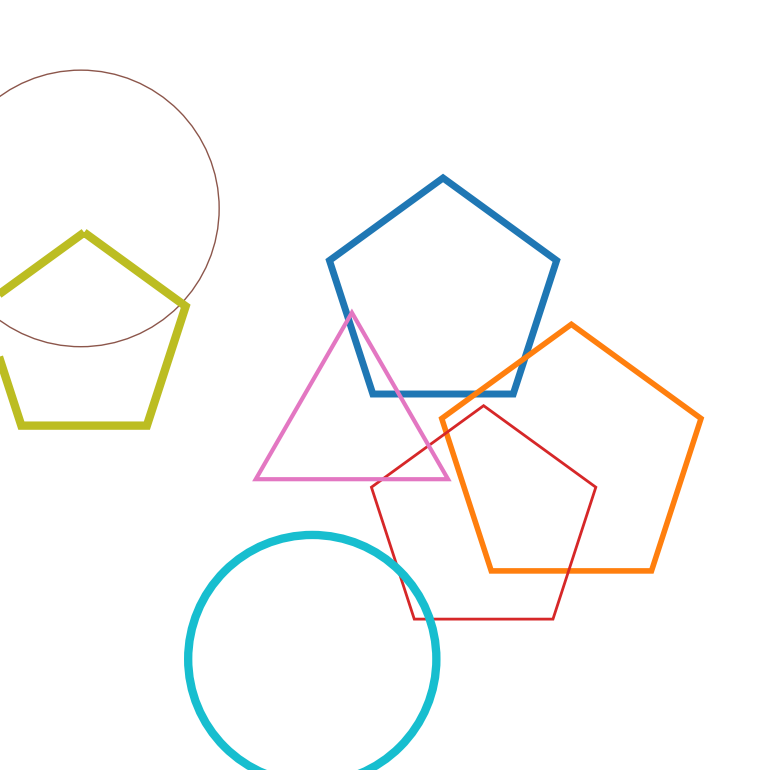[{"shape": "pentagon", "thickness": 2.5, "radius": 0.78, "center": [0.575, 0.614]}, {"shape": "pentagon", "thickness": 2, "radius": 0.89, "center": [0.742, 0.402]}, {"shape": "pentagon", "thickness": 1, "radius": 0.77, "center": [0.628, 0.32]}, {"shape": "circle", "thickness": 0.5, "radius": 0.9, "center": [0.105, 0.729]}, {"shape": "triangle", "thickness": 1.5, "radius": 0.72, "center": [0.457, 0.45]}, {"shape": "pentagon", "thickness": 3, "radius": 0.69, "center": [0.109, 0.559]}, {"shape": "circle", "thickness": 3, "radius": 0.81, "center": [0.406, 0.144]}]